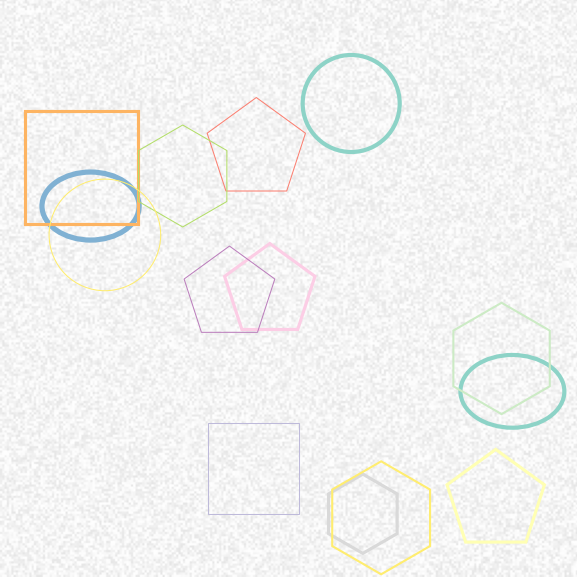[{"shape": "oval", "thickness": 2, "radius": 0.45, "center": [0.887, 0.322]}, {"shape": "circle", "thickness": 2, "radius": 0.42, "center": [0.608, 0.82]}, {"shape": "pentagon", "thickness": 1.5, "radius": 0.44, "center": [0.858, 0.132]}, {"shape": "square", "thickness": 0.5, "radius": 0.39, "center": [0.439, 0.188]}, {"shape": "pentagon", "thickness": 0.5, "radius": 0.45, "center": [0.444, 0.741]}, {"shape": "oval", "thickness": 2.5, "radius": 0.42, "center": [0.157, 0.642]}, {"shape": "square", "thickness": 1.5, "radius": 0.49, "center": [0.142, 0.709]}, {"shape": "hexagon", "thickness": 0.5, "radius": 0.44, "center": [0.316, 0.694]}, {"shape": "pentagon", "thickness": 1.5, "radius": 0.41, "center": [0.467, 0.495]}, {"shape": "hexagon", "thickness": 1.5, "radius": 0.34, "center": [0.628, 0.11]}, {"shape": "pentagon", "thickness": 0.5, "radius": 0.41, "center": [0.397, 0.49]}, {"shape": "hexagon", "thickness": 1, "radius": 0.48, "center": [0.869, 0.378]}, {"shape": "circle", "thickness": 0.5, "radius": 0.48, "center": [0.182, 0.592]}, {"shape": "hexagon", "thickness": 1, "radius": 0.49, "center": [0.66, 0.102]}]